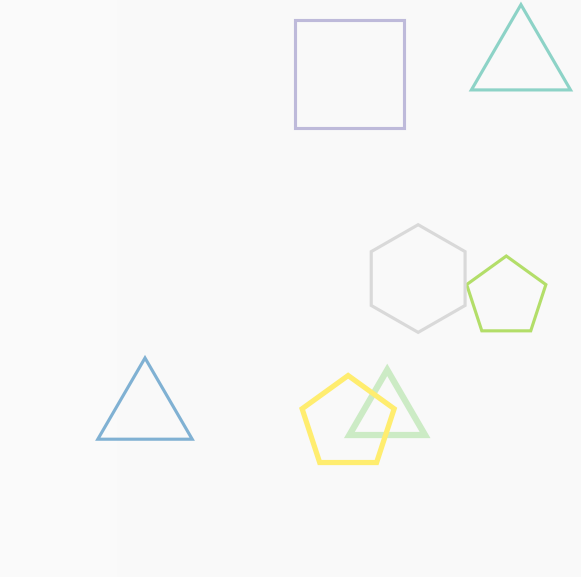[{"shape": "triangle", "thickness": 1.5, "radius": 0.49, "center": [0.896, 0.893]}, {"shape": "square", "thickness": 1.5, "radius": 0.47, "center": [0.601, 0.871]}, {"shape": "triangle", "thickness": 1.5, "radius": 0.47, "center": [0.249, 0.285]}, {"shape": "pentagon", "thickness": 1.5, "radius": 0.36, "center": [0.871, 0.484]}, {"shape": "hexagon", "thickness": 1.5, "radius": 0.47, "center": [0.719, 0.517]}, {"shape": "triangle", "thickness": 3, "radius": 0.38, "center": [0.666, 0.283]}, {"shape": "pentagon", "thickness": 2.5, "radius": 0.42, "center": [0.599, 0.266]}]